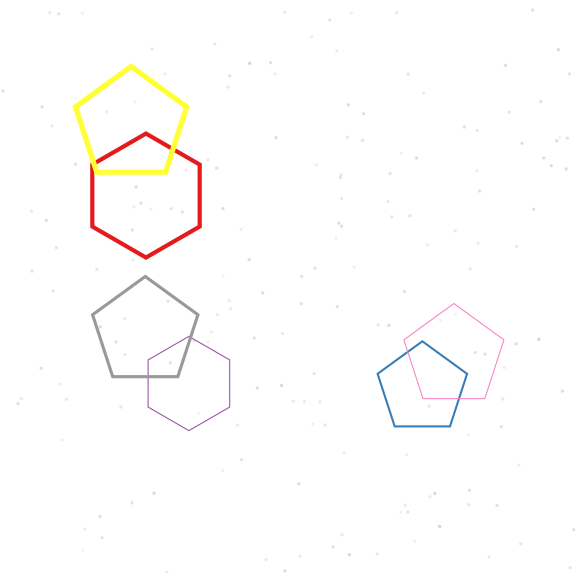[{"shape": "hexagon", "thickness": 2, "radius": 0.54, "center": [0.253, 0.661]}, {"shape": "pentagon", "thickness": 1, "radius": 0.41, "center": [0.731, 0.327]}, {"shape": "hexagon", "thickness": 0.5, "radius": 0.41, "center": [0.327, 0.335]}, {"shape": "pentagon", "thickness": 2.5, "radius": 0.51, "center": [0.227, 0.783]}, {"shape": "pentagon", "thickness": 0.5, "radius": 0.46, "center": [0.786, 0.383]}, {"shape": "pentagon", "thickness": 1.5, "radius": 0.48, "center": [0.252, 0.424]}]